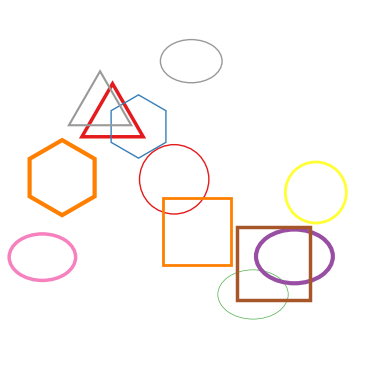[{"shape": "triangle", "thickness": 2.5, "radius": 0.46, "center": [0.292, 0.691]}, {"shape": "circle", "thickness": 1, "radius": 0.45, "center": [0.452, 0.534]}, {"shape": "hexagon", "thickness": 1, "radius": 0.41, "center": [0.36, 0.671]}, {"shape": "oval", "thickness": 0.5, "radius": 0.46, "center": [0.657, 0.235]}, {"shape": "oval", "thickness": 3, "radius": 0.5, "center": [0.765, 0.334]}, {"shape": "hexagon", "thickness": 3, "radius": 0.49, "center": [0.161, 0.539]}, {"shape": "square", "thickness": 2, "radius": 0.44, "center": [0.511, 0.399]}, {"shape": "circle", "thickness": 2, "radius": 0.4, "center": [0.82, 0.5]}, {"shape": "square", "thickness": 2.5, "radius": 0.47, "center": [0.711, 0.315]}, {"shape": "oval", "thickness": 2.5, "radius": 0.43, "center": [0.11, 0.332]}, {"shape": "triangle", "thickness": 1.5, "radius": 0.47, "center": [0.26, 0.721]}, {"shape": "oval", "thickness": 1, "radius": 0.4, "center": [0.497, 0.841]}]